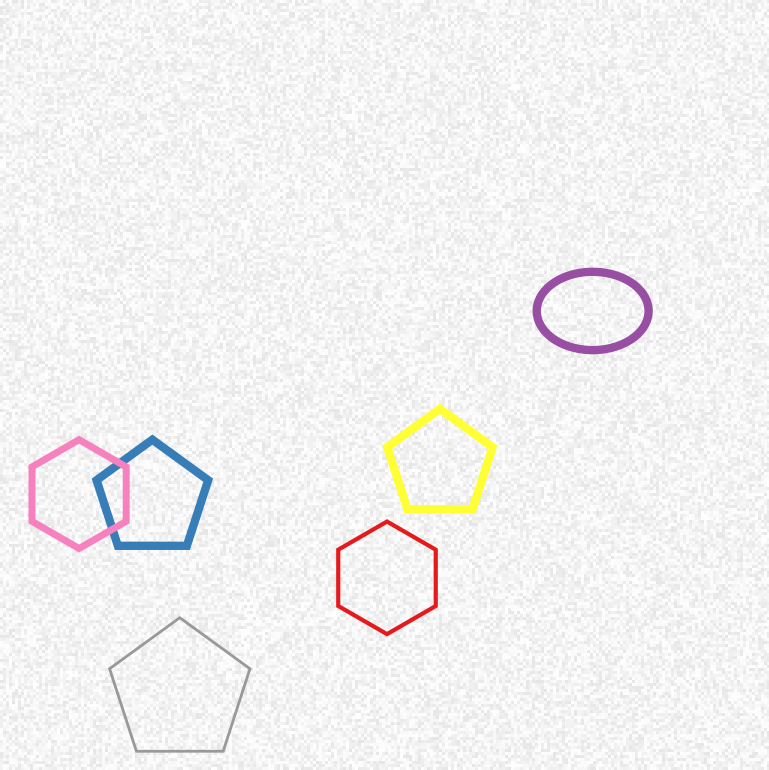[{"shape": "hexagon", "thickness": 1.5, "radius": 0.37, "center": [0.503, 0.25]}, {"shape": "pentagon", "thickness": 3, "radius": 0.38, "center": [0.198, 0.353]}, {"shape": "oval", "thickness": 3, "radius": 0.36, "center": [0.77, 0.596]}, {"shape": "pentagon", "thickness": 3, "radius": 0.36, "center": [0.571, 0.397]}, {"shape": "hexagon", "thickness": 2.5, "radius": 0.35, "center": [0.103, 0.358]}, {"shape": "pentagon", "thickness": 1, "radius": 0.48, "center": [0.233, 0.102]}]